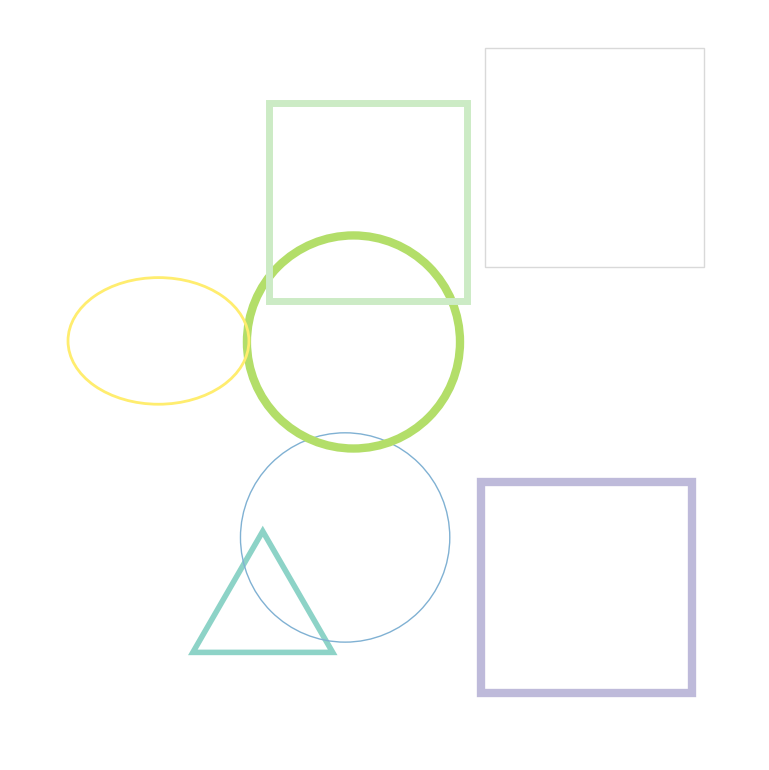[{"shape": "triangle", "thickness": 2, "radius": 0.52, "center": [0.341, 0.205]}, {"shape": "square", "thickness": 3, "radius": 0.69, "center": [0.762, 0.237]}, {"shape": "circle", "thickness": 0.5, "radius": 0.68, "center": [0.448, 0.302]}, {"shape": "circle", "thickness": 3, "radius": 0.69, "center": [0.459, 0.556]}, {"shape": "square", "thickness": 0.5, "radius": 0.71, "center": [0.772, 0.795]}, {"shape": "square", "thickness": 2.5, "radius": 0.64, "center": [0.477, 0.738]}, {"shape": "oval", "thickness": 1, "radius": 0.59, "center": [0.206, 0.557]}]